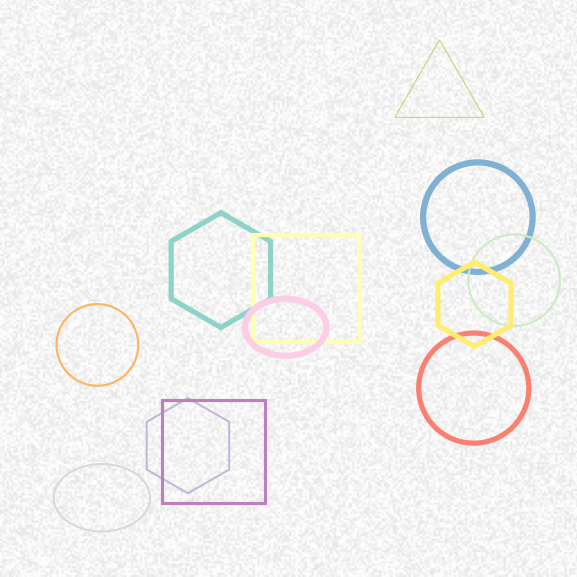[{"shape": "hexagon", "thickness": 2.5, "radius": 0.5, "center": [0.382, 0.531]}, {"shape": "square", "thickness": 2, "radius": 0.47, "center": [0.531, 0.5]}, {"shape": "hexagon", "thickness": 1, "radius": 0.41, "center": [0.325, 0.227]}, {"shape": "circle", "thickness": 2.5, "radius": 0.48, "center": [0.82, 0.327]}, {"shape": "circle", "thickness": 3, "radius": 0.47, "center": [0.827, 0.623]}, {"shape": "circle", "thickness": 1, "radius": 0.35, "center": [0.169, 0.402]}, {"shape": "triangle", "thickness": 0.5, "radius": 0.45, "center": [0.761, 0.841]}, {"shape": "oval", "thickness": 3, "radius": 0.35, "center": [0.495, 0.432]}, {"shape": "oval", "thickness": 1, "radius": 0.42, "center": [0.176, 0.137]}, {"shape": "square", "thickness": 1.5, "radius": 0.45, "center": [0.37, 0.217]}, {"shape": "circle", "thickness": 1, "radius": 0.4, "center": [0.89, 0.514]}, {"shape": "hexagon", "thickness": 2.5, "radius": 0.37, "center": [0.822, 0.472]}]